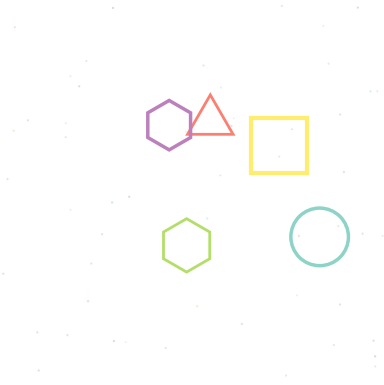[{"shape": "circle", "thickness": 2.5, "radius": 0.37, "center": [0.83, 0.385]}, {"shape": "triangle", "thickness": 2, "radius": 0.34, "center": [0.546, 0.685]}, {"shape": "hexagon", "thickness": 2, "radius": 0.35, "center": [0.485, 0.363]}, {"shape": "hexagon", "thickness": 2.5, "radius": 0.32, "center": [0.439, 0.675]}, {"shape": "square", "thickness": 3, "radius": 0.36, "center": [0.724, 0.622]}]